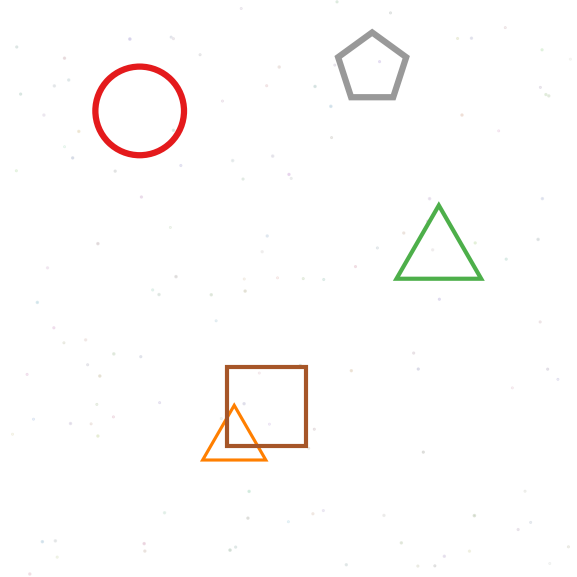[{"shape": "circle", "thickness": 3, "radius": 0.38, "center": [0.242, 0.807]}, {"shape": "triangle", "thickness": 2, "radius": 0.42, "center": [0.76, 0.559]}, {"shape": "triangle", "thickness": 1.5, "radius": 0.32, "center": [0.406, 0.234]}, {"shape": "square", "thickness": 2, "radius": 0.34, "center": [0.461, 0.295]}, {"shape": "pentagon", "thickness": 3, "radius": 0.31, "center": [0.644, 0.881]}]